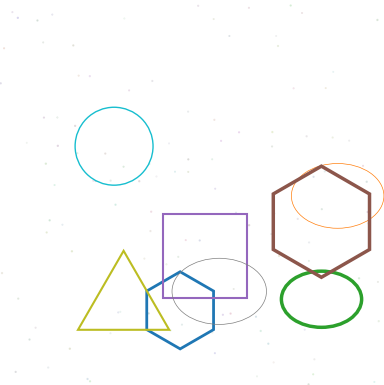[{"shape": "hexagon", "thickness": 2, "radius": 0.5, "center": [0.468, 0.194]}, {"shape": "oval", "thickness": 0.5, "radius": 0.6, "center": [0.877, 0.491]}, {"shape": "oval", "thickness": 2.5, "radius": 0.52, "center": [0.835, 0.223]}, {"shape": "square", "thickness": 1.5, "radius": 0.54, "center": [0.532, 0.334]}, {"shape": "hexagon", "thickness": 2.5, "radius": 0.72, "center": [0.835, 0.424]}, {"shape": "oval", "thickness": 0.5, "radius": 0.61, "center": [0.569, 0.243]}, {"shape": "triangle", "thickness": 1.5, "radius": 0.68, "center": [0.321, 0.212]}, {"shape": "circle", "thickness": 1, "radius": 0.51, "center": [0.296, 0.62]}]